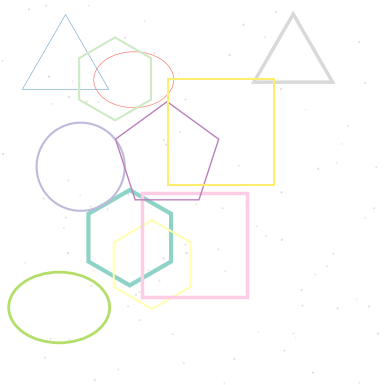[{"shape": "hexagon", "thickness": 3, "radius": 0.62, "center": [0.337, 0.383]}, {"shape": "hexagon", "thickness": 1.5, "radius": 0.58, "center": [0.395, 0.313]}, {"shape": "circle", "thickness": 1.5, "radius": 0.57, "center": [0.21, 0.567]}, {"shape": "oval", "thickness": 0.5, "radius": 0.52, "center": [0.347, 0.793]}, {"shape": "triangle", "thickness": 0.5, "radius": 0.65, "center": [0.17, 0.833]}, {"shape": "oval", "thickness": 2, "radius": 0.66, "center": [0.154, 0.201]}, {"shape": "square", "thickness": 2.5, "radius": 0.68, "center": [0.506, 0.363]}, {"shape": "triangle", "thickness": 2.5, "radius": 0.59, "center": [0.762, 0.846]}, {"shape": "pentagon", "thickness": 1, "radius": 0.7, "center": [0.434, 0.595]}, {"shape": "hexagon", "thickness": 1.5, "radius": 0.54, "center": [0.299, 0.795]}, {"shape": "square", "thickness": 1.5, "radius": 0.69, "center": [0.575, 0.658]}]